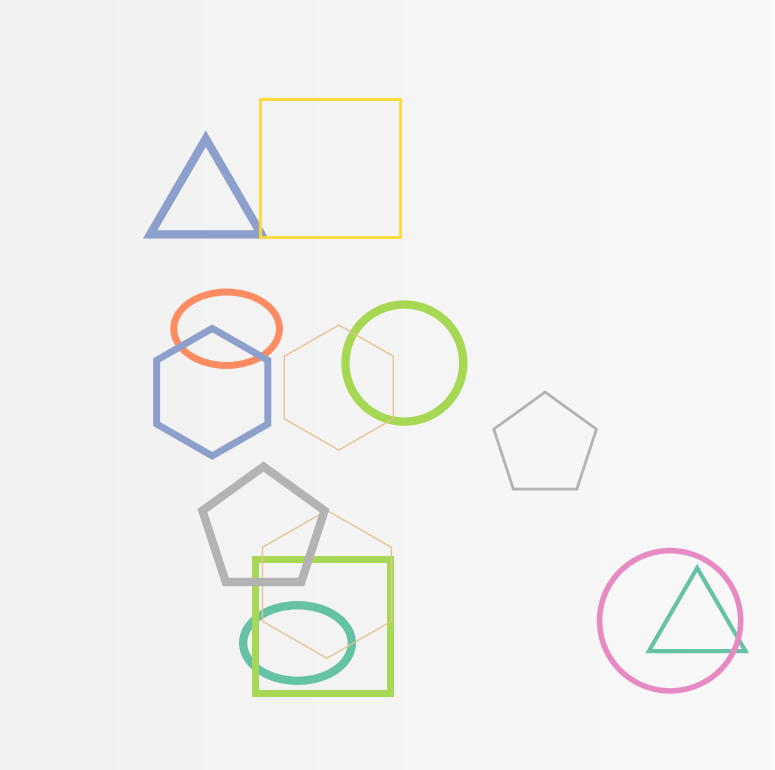[{"shape": "triangle", "thickness": 1.5, "radius": 0.36, "center": [0.9, 0.19]}, {"shape": "oval", "thickness": 3, "radius": 0.35, "center": [0.384, 0.165]}, {"shape": "oval", "thickness": 2.5, "radius": 0.34, "center": [0.292, 0.573]}, {"shape": "hexagon", "thickness": 2.5, "radius": 0.41, "center": [0.274, 0.491]}, {"shape": "triangle", "thickness": 3, "radius": 0.41, "center": [0.266, 0.737]}, {"shape": "circle", "thickness": 2, "radius": 0.46, "center": [0.865, 0.194]}, {"shape": "circle", "thickness": 3, "radius": 0.38, "center": [0.522, 0.528]}, {"shape": "square", "thickness": 2.5, "radius": 0.44, "center": [0.417, 0.187]}, {"shape": "square", "thickness": 1, "radius": 0.45, "center": [0.426, 0.782]}, {"shape": "hexagon", "thickness": 0.5, "radius": 0.41, "center": [0.437, 0.497]}, {"shape": "hexagon", "thickness": 0.5, "radius": 0.48, "center": [0.422, 0.241]}, {"shape": "pentagon", "thickness": 1, "radius": 0.35, "center": [0.703, 0.421]}, {"shape": "pentagon", "thickness": 3, "radius": 0.41, "center": [0.34, 0.311]}]